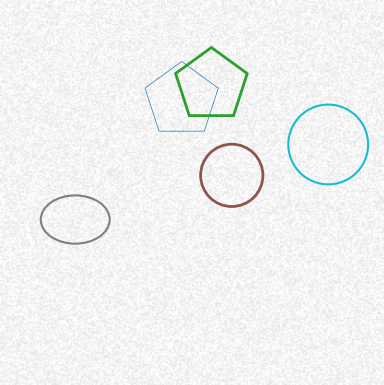[{"shape": "pentagon", "thickness": 0.5, "radius": 0.5, "center": [0.472, 0.74]}, {"shape": "pentagon", "thickness": 2, "radius": 0.49, "center": [0.549, 0.779]}, {"shape": "circle", "thickness": 2, "radius": 0.4, "center": [0.602, 0.545]}, {"shape": "oval", "thickness": 1.5, "radius": 0.45, "center": [0.195, 0.43]}, {"shape": "circle", "thickness": 1.5, "radius": 0.52, "center": [0.853, 0.625]}]